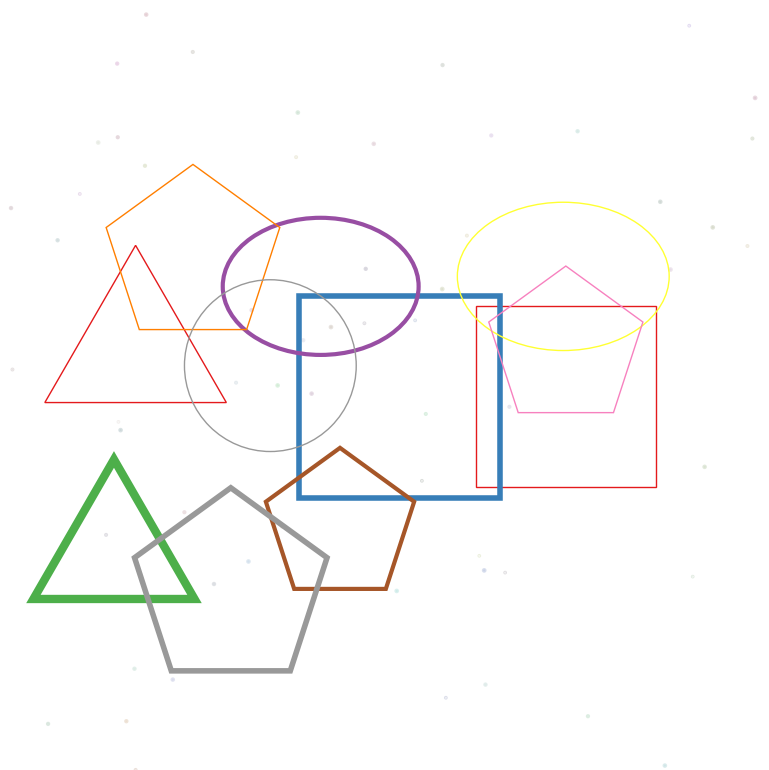[{"shape": "square", "thickness": 0.5, "radius": 0.59, "center": [0.735, 0.485]}, {"shape": "triangle", "thickness": 0.5, "radius": 0.68, "center": [0.176, 0.545]}, {"shape": "square", "thickness": 2, "radius": 0.65, "center": [0.519, 0.484]}, {"shape": "triangle", "thickness": 3, "radius": 0.6, "center": [0.148, 0.282]}, {"shape": "oval", "thickness": 1.5, "radius": 0.64, "center": [0.416, 0.628]}, {"shape": "pentagon", "thickness": 0.5, "radius": 0.59, "center": [0.251, 0.668]}, {"shape": "oval", "thickness": 0.5, "radius": 0.69, "center": [0.732, 0.641]}, {"shape": "pentagon", "thickness": 1.5, "radius": 0.51, "center": [0.442, 0.317]}, {"shape": "pentagon", "thickness": 0.5, "radius": 0.53, "center": [0.735, 0.549]}, {"shape": "circle", "thickness": 0.5, "radius": 0.56, "center": [0.351, 0.525]}, {"shape": "pentagon", "thickness": 2, "radius": 0.66, "center": [0.3, 0.235]}]